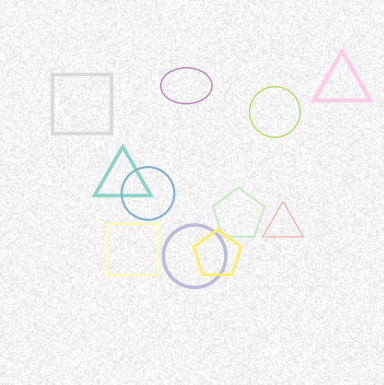[{"shape": "triangle", "thickness": 2.5, "radius": 0.42, "center": [0.319, 0.534]}, {"shape": "square", "thickness": 1.5, "radius": 0.33, "center": [0.345, 0.352]}, {"shape": "circle", "thickness": 2.5, "radius": 0.41, "center": [0.506, 0.334]}, {"shape": "triangle", "thickness": 0.5, "radius": 0.31, "center": [0.735, 0.415]}, {"shape": "circle", "thickness": 1.5, "radius": 0.34, "center": [0.384, 0.498]}, {"shape": "circle", "thickness": 1, "radius": 0.33, "center": [0.714, 0.709]}, {"shape": "triangle", "thickness": 3, "radius": 0.42, "center": [0.889, 0.782]}, {"shape": "square", "thickness": 2.5, "radius": 0.38, "center": [0.211, 0.731]}, {"shape": "oval", "thickness": 1, "radius": 0.33, "center": [0.484, 0.777]}, {"shape": "pentagon", "thickness": 1.5, "radius": 0.35, "center": [0.62, 0.442]}, {"shape": "pentagon", "thickness": 2, "radius": 0.32, "center": [0.565, 0.339]}]